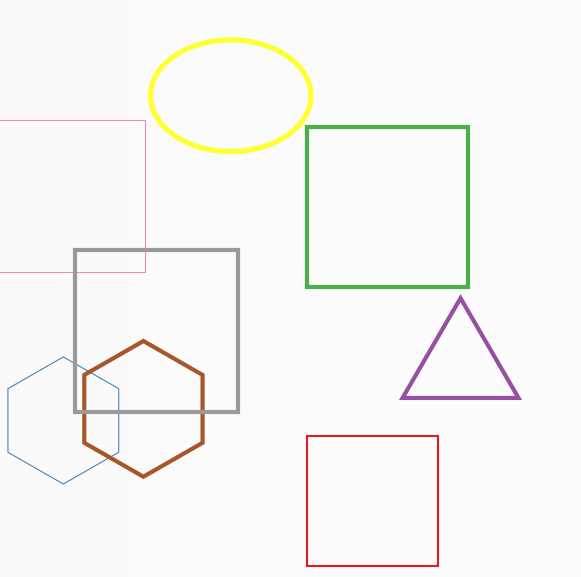[{"shape": "square", "thickness": 1, "radius": 0.56, "center": [0.641, 0.132]}, {"shape": "hexagon", "thickness": 0.5, "radius": 0.55, "center": [0.109, 0.271]}, {"shape": "square", "thickness": 2, "radius": 0.69, "center": [0.667, 0.641]}, {"shape": "triangle", "thickness": 2, "radius": 0.58, "center": [0.792, 0.368]}, {"shape": "oval", "thickness": 2.5, "radius": 0.69, "center": [0.397, 0.833]}, {"shape": "hexagon", "thickness": 2, "radius": 0.59, "center": [0.247, 0.291]}, {"shape": "square", "thickness": 0.5, "radius": 0.66, "center": [0.118, 0.66]}, {"shape": "square", "thickness": 2, "radius": 0.7, "center": [0.269, 0.426]}]